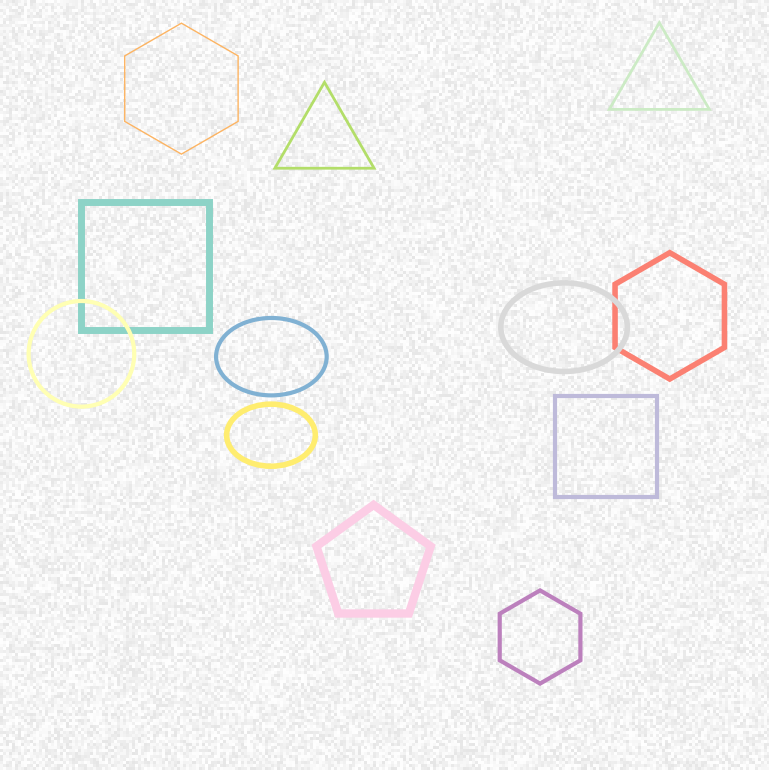[{"shape": "square", "thickness": 2.5, "radius": 0.42, "center": [0.188, 0.654]}, {"shape": "circle", "thickness": 1.5, "radius": 0.34, "center": [0.106, 0.54]}, {"shape": "square", "thickness": 1.5, "radius": 0.33, "center": [0.787, 0.42]}, {"shape": "hexagon", "thickness": 2, "radius": 0.41, "center": [0.87, 0.59]}, {"shape": "oval", "thickness": 1.5, "radius": 0.36, "center": [0.352, 0.537]}, {"shape": "hexagon", "thickness": 0.5, "radius": 0.43, "center": [0.236, 0.885]}, {"shape": "triangle", "thickness": 1, "radius": 0.37, "center": [0.421, 0.819]}, {"shape": "pentagon", "thickness": 3, "radius": 0.39, "center": [0.485, 0.266]}, {"shape": "oval", "thickness": 2, "radius": 0.41, "center": [0.733, 0.575]}, {"shape": "hexagon", "thickness": 1.5, "radius": 0.3, "center": [0.701, 0.173]}, {"shape": "triangle", "thickness": 1, "radius": 0.38, "center": [0.856, 0.895]}, {"shape": "oval", "thickness": 2, "radius": 0.29, "center": [0.352, 0.435]}]